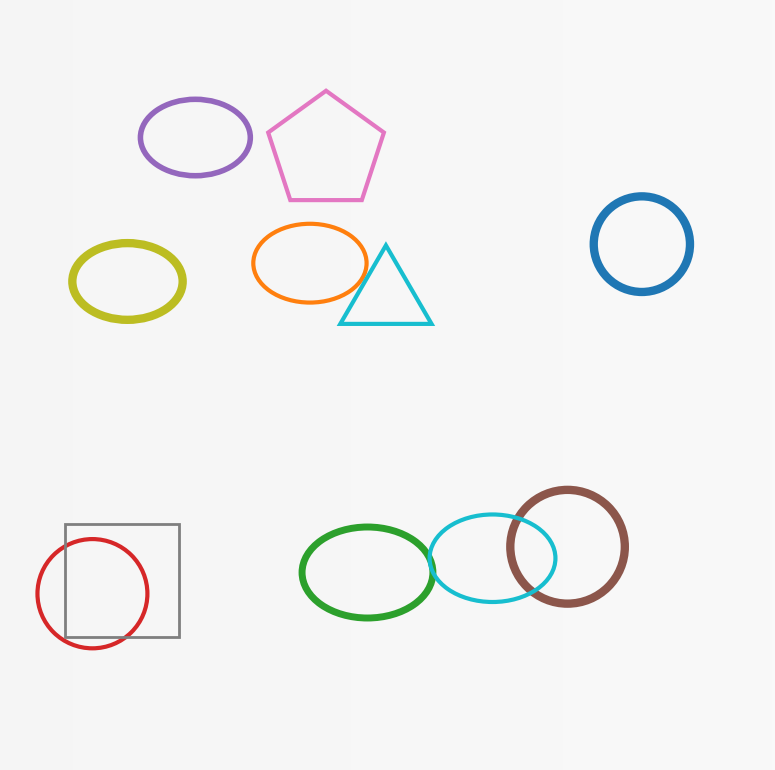[{"shape": "circle", "thickness": 3, "radius": 0.31, "center": [0.828, 0.683]}, {"shape": "oval", "thickness": 1.5, "radius": 0.37, "center": [0.4, 0.658]}, {"shape": "oval", "thickness": 2.5, "radius": 0.42, "center": [0.474, 0.256]}, {"shape": "circle", "thickness": 1.5, "radius": 0.35, "center": [0.119, 0.229]}, {"shape": "oval", "thickness": 2, "radius": 0.35, "center": [0.252, 0.821]}, {"shape": "circle", "thickness": 3, "radius": 0.37, "center": [0.732, 0.29]}, {"shape": "pentagon", "thickness": 1.5, "radius": 0.39, "center": [0.421, 0.804]}, {"shape": "square", "thickness": 1, "radius": 0.37, "center": [0.158, 0.246]}, {"shape": "oval", "thickness": 3, "radius": 0.36, "center": [0.165, 0.634]}, {"shape": "triangle", "thickness": 1.5, "radius": 0.34, "center": [0.498, 0.613]}, {"shape": "oval", "thickness": 1.5, "radius": 0.41, "center": [0.636, 0.275]}]